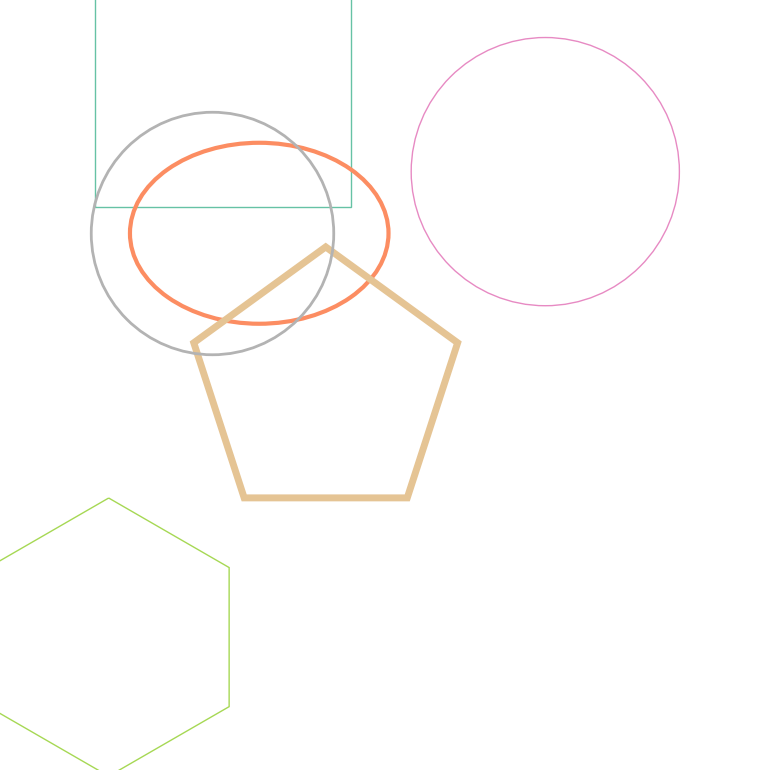[{"shape": "square", "thickness": 0.5, "radius": 0.83, "center": [0.289, 0.898]}, {"shape": "oval", "thickness": 1.5, "radius": 0.84, "center": [0.337, 0.697]}, {"shape": "circle", "thickness": 0.5, "radius": 0.87, "center": [0.708, 0.777]}, {"shape": "hexagon", "thickness": 0.5, "radius": 0.9, "center": [0.141, 0.173]}, {"shape": "pentagon", "thickness": 2.5, "radius": 0.9, "center": [0.423, 0.499]}, {"shape": "circle", "thickness": 1, "radius": 0.79, "center": [0.276, 0.697]}]